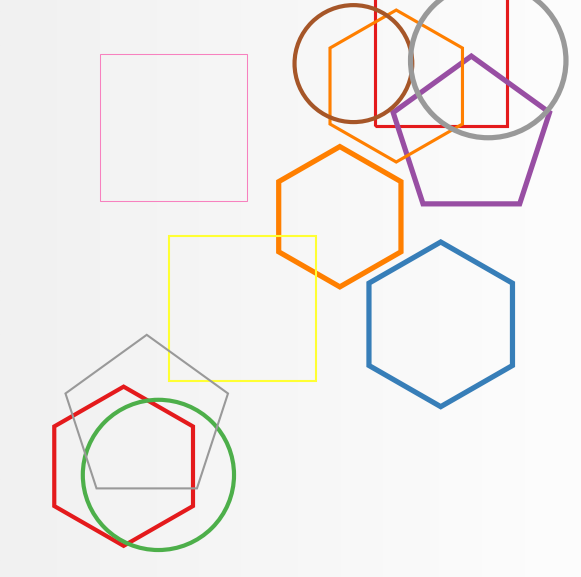[{"shape": "hexagon", "thickness": 2, "radius": 0.69, "center": [0.213, 0.192]}, {"shape": "square", "thickness": 1.5, "radius": 0.57, "center": [0.758, 0.895]}, {"shape": "hexagon", "thickness": 2.5, "radius": 0.71, "center": [0.758, 0.438]}, {"shape": "circle", "thickness": 2, "radius": 0.65, "center": [0.273, 0.177]}, {"shape": "pentagon", "thickness": 2.5, "radius": 0.71, "center": [0.811, 0.761]}, {"shape": "hexagon", "thickness": 1.5, "radius": 0.66, "center": [0.682, 0.85]}, {"shape": "hexagon", "thickness": 2.5, "radius": 0.61, "center": [0.585, 0.624]}, {"shape": "square", "thickness": 1, "radius": 0.63, "center": [0.417, 0.465]}, {"shape": "circle", "thickness": 2, "radius": 0.51, "center": [0.608, 0.889]}, {"shape": "square", "thickness": 0.5, "radius": 0.63, "center": [0.298, 0.778]}, {"shape": "pentagon", "thickness": 1, "radius": 0.73, "center": [0.252, 0.272]}, {"shape": "circle", "thickness": 2.5, "radius": 0.67, "center": [0.84, 0.894]}]